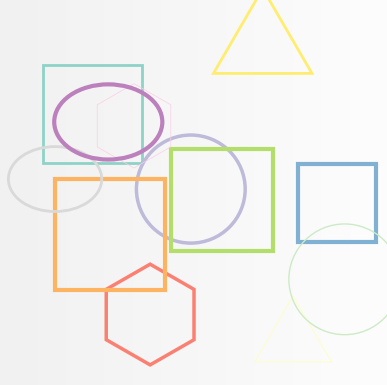[{"shape": "square", "thickness": 2, "radius": 0.64, "center": [0.239, 0.703]}, {"shape": "triangle", "thickness": 0.5, "radius": 0.57, "center": [0.756, 0.117]}, {"shape": "circle", "thickness": 2.5, "radius": 0.7, "center": [0.492, 0.509]}, {"shape": "hexagon", "thickness": 2.5, "radius": 0.65, "center": [0.387, 0.183]}, {"shape": "square", "thickness": 3, "radius": 0.5, "center": [0.869, 0.473]}, {"shape": "square", "thickness": 3, "radius": 0.72, "center": [0.284, 0.391]}, {"shape": "square", "thickness": 3, "radius": 0.66, "center": [0.572, 0.481]}, {"shape": "hexagon", "thickness": 0.5, "radius": 0.55, "center": [0.346, 0.673]}, {"shape": "oval", "thickness": 2, "radius": 0.6, "center": [0.142, 0.535]}, {"shape": "oval", "thickness": 3, "radius": 0.7, "center": [0.279, 0.683]}, {"shape": "circle", "thickness": 1, "radius": 0.72, "center": [0.889, 0.274]}, {"shape": "triangle", "thickness": 2, "radius": 0.73, "center": [0.678, 0.883]}]